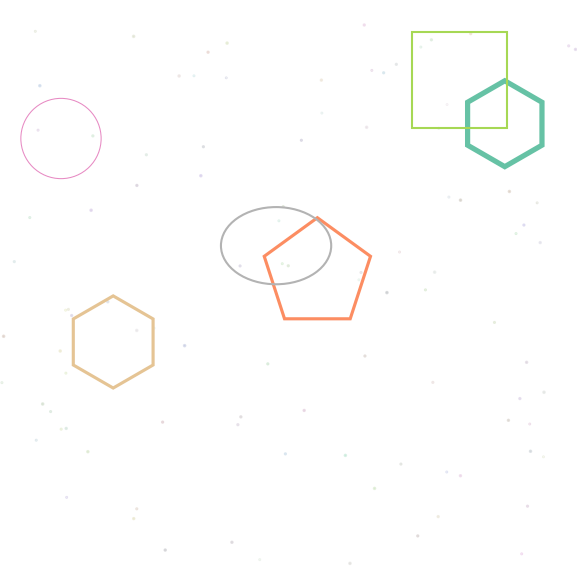[{"shape": "hexagon", "thickness": 2.5, "radius": 0.37, "center": [0.874, 0.785]}, {"shape": "pentagon", "thickness": 1.5, "radius": 0.48, "center": [0.55, 0.525]}, {"shape": "circle", "thickness": 0.5, "radius": 0.35, "center": [0.106, 0.759]}, {"shape": "square", "thickness": 1, "radius": 0.41, "center": [0.796, 0.861]}, {"shape": "hexagon", "thickness": 1.5, "radius": 0.4, "center": [0.196, 0.407]}, {"shape": "oval", "thickness": 1, "radius": 0.48, "center": [0.478, 0.574]}]